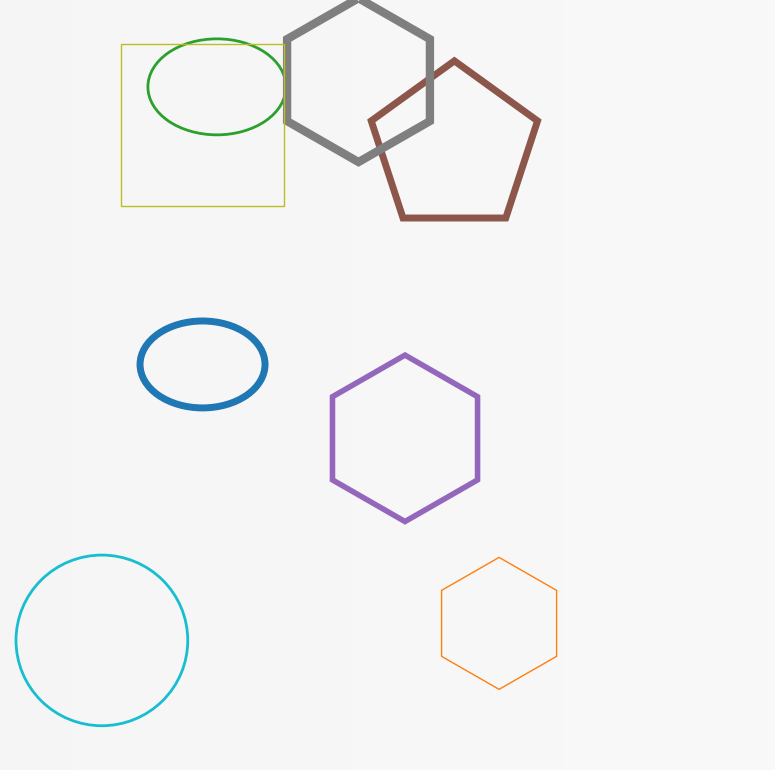[{"shape": "oval", "thickness": 2.5, "radius": 0.4, "center": [0.261, 0.527]}, {"shape": "hexagon", "thickness": 0.5, "radius": 0.43, "center": [0.644, 0.19]}, {"shape": "oval", "thickness": 1, "radius": 0.45, "center": [0.28, 0.887]}, {"shape": "hexagon", "thickness": 2, "radius": 0.54, "center": [0.523, 0.431]}, {"shape": "pentagon", "thickness": 2.5, "radius": 0.56, "center": [0.586, 0.808]}, {"shape": "hexagon", "thickness": 3, "radius": 0.53, "center": [0.463, 0.896]}, {"shape": "square", "thickness": 0.5, "radius": 0.53, "center": [0.262, 0.838]}, {"shape": "circle", "thickness": 1, "radius": 0.55, "center": [0.131, 0.168]}]